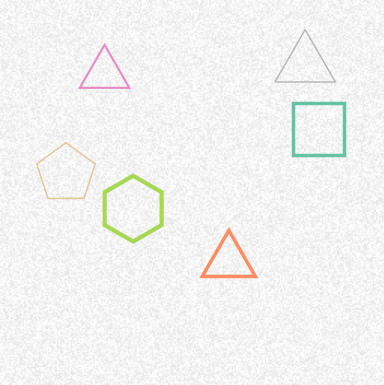[{"shape": "square", "thickness": 2.5, "radius": 0.33, "center": [0.827, 0.665]}, {"shape": "triangle", "thickness": 2.5, "radius": 0.4, "center": [0.594, 0.322]}, {"shape": "triangle", "thickness": 1.5, "radius": 0.37, "center": [0.272, 0.809]}, {"shape": "hexagon", "thickness": 3, "radius": 0.43, "center": [0.346, 0.458]}, {"shape": "pentagon", "thickness": 1, "radius": 0.4, "center": [0.171, 0.549]}, {"shape": "triangle", "thickness": 1, "radius": 0.45, "center": [0.793, 0.832]}]